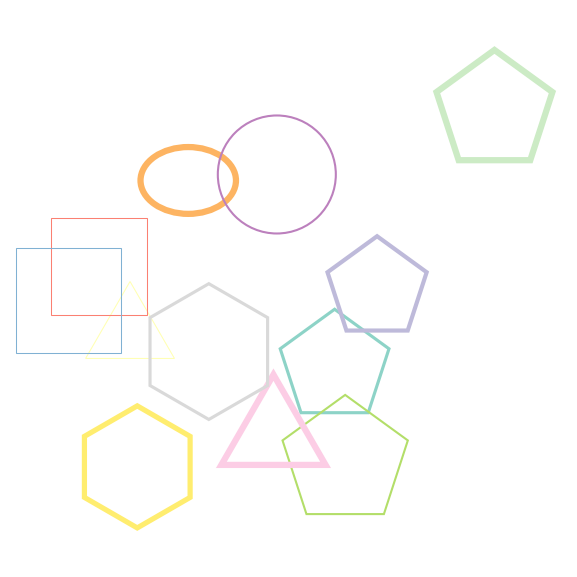[{"shape": "pentagon", "thickness": 1.5, "radius": 0.5, "center": [0.579, 0.365]}, {"shape": "triangle", "thickness": 0.5, "radius": 0.44, "center": [0.225, 0.423]}, {"shape": "pentagon", "thickness": 2, "radius": 0.45, "center": [0.653, 0.5]}, {"shape": "square", "thickness": 0.5, "radius": 0.42, "center": [0.172, 0.538]}, {"shape": "square", "thickness": 0.5, "radius": 0.46, "center": [0.118, 0.479]}, {"shape": "oval", "thickness": 3, "radius": 0.41, "center": [0.326, 0.687]}, {"shape": "pentagon", "thickness": 1, "radius": 0.57, "center": [0.598, 0.201]}, {"shape": "triangle", "thickness": 3, "radius": 0.52, "center": [0.474, 0.246]}, {"shape": "hexagon", "thickness": 1.5, "radius": 0.59, "center": [0.362, 0.39]}, {"shape": "circle", "thickness": 1, "radius": 0.51, "center": [0.479, 0.697]}, {"shape": "pentagon", "thickness": 3, "radius": 0.53, "center": [0.856, 0.807]}, {"shape": "hexagon", "thickness": 2.5, "radius": 0.53, "center": [0.238, 0.191]}]